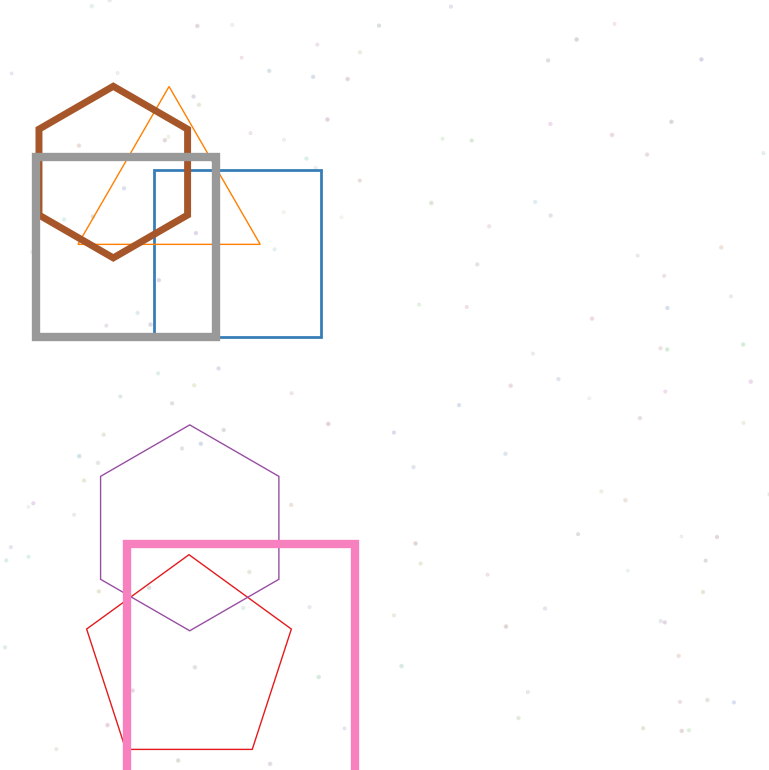[{"shape": "pentagon", "thickness": 0.5, "radius": 0.7, "center": [0.245, 0.14]}, {"shape": "square", "thickness": 1, "radius": 0.54, "center": [0.308, 0.671]}, {"shape": "hexagon", "thickness": 0.5, "radius": 0.67, "center": [0.246, 0.315]}, {"shape": "triangle", "thickness": 0.5, "radius": 0.68, "center": [0.22, 0.751]}, {"shape": "hexagon", "thickness": 2.5, "radius": 0.56, "center": [0.147, 0.776]}, {"shape": "square", "thickness": 3, "radius": 0.74, "center": [0.313, 0.145]}, {"shape": "square", "thickness": 3, "radius": 0.58, "center": [0.163, 0.679]}]